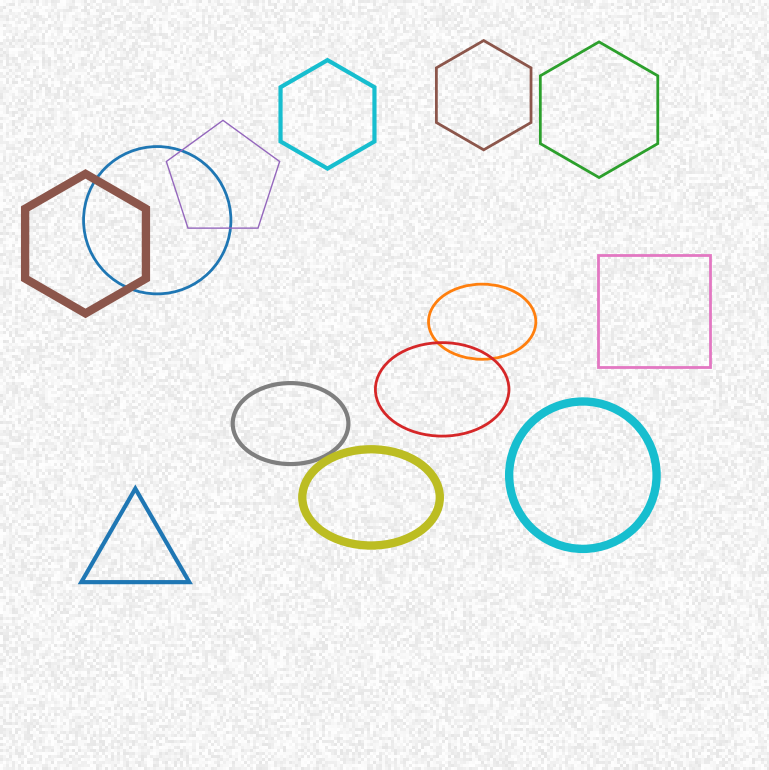[{"shape": "circle", "thickness": 1, "radius": 0.48, "center": [0.204, 0.714]}, {"shape": "triangle", "thickness": 1.5, "radius": 0.4, "center": [0.176, 0.284]}, {"shape": "oval", "thickness": 1, "radius": 0.35, "center": [0.626, 0.582]}, {"shape": "hexagon", "thickness": 1, "radius": 0.44, "center": [0.778, 0.858]}, {"shape": "oval", "thickness": 1, "radius": 0.43, "center": [0.574, 0.494]}, {"shape": "pentagon", "thickness": 0.5, "radius": 0.39, "center": [0.29, 0.766]}, {"shape": "hexagon", "thickness": 1, "radius": 0.35, "center": [0.628, 0.876]}, {"shape": "hexagon", "thickness": 3, "radius": 0.45, "center": [0.111, 0.684]}, {"shape": "square", "thickness": 1, "radius": 0.36, "center": [0.85, 0.597]}, {"shape": "oval", "thickness": 1.5, "radius": 0.38, "center": [0.377, 0.45]}, {"shape": "oval", "thickness": 3, "radius": 0.45, "center": [0.482, 0.354]}, {"shape": "circle", "thickness": 3, "radius": 0.48, "center": [0.757, 0.383]}, {"shape": "hexagon", "thickness": 1.5, "radius": 0.35, "center": [0.425, 0.851]}]